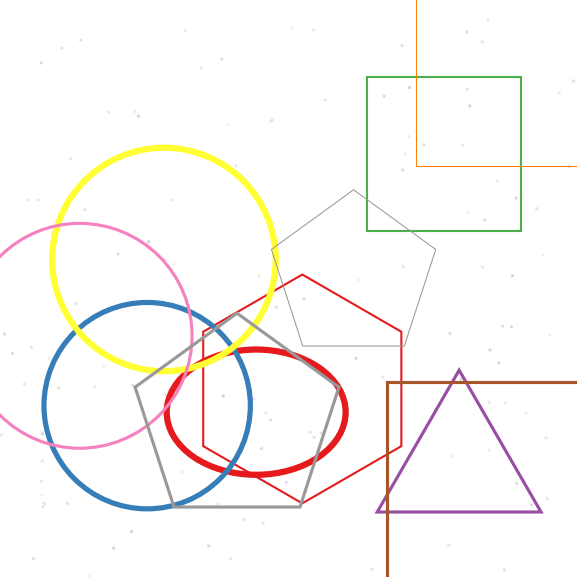[{"shape": "hexagon", "thickness": 1, "radius": 0.99, "center": [0.523, 0.326]}, {"shape": "oval", "thickness": 3, "radius": 0.77, "center": [0.444, 0.285]}, {"shape": "circle", "thickness": 2.5, "radius": 0.89, "center": [0.255, 0.297]}, {"shape": "square", "thickness": 1, "radius": 0.67, "center": [0.769, 0.732]}, {"shape": "triangle", "thickness": 1.5, "radius": 0.82, "center": [0.795, 0.194]}, {"shape": "square", "thickness": 0.5, "radius": 0.85, "center": [0.89, 0.881]}, {"shape": "circle", "thickness": 3, "radius": 0.97, "center": [0.284, 0.55]}, {"shape": "square", "thickness": 1.5, "radius": 0.9, "center": [0.85, 0.159]}, {"shape": "circle", "thickness": 1.5, "radius": 0.97, "center": [0.138, 0.418]}, {"shape": "pentagon", "thickness": 1.5, "radius": 0.93, "center": [0.41, 0.271]}, {"shape": "pentagon", "thickness": 0.5, "radius": 0.75, "center": [0.612, 0.521]}]